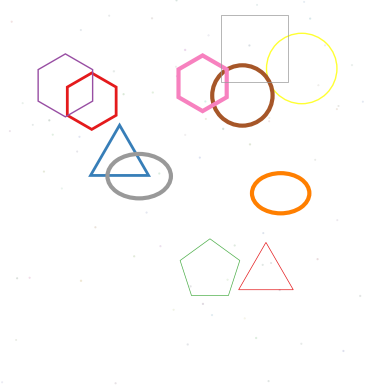[{"shape": "triangle", "thickness": 0.5, "radius": 0.41, "center": [0.691, 0.288]}, {"shape": "hexagon", "thickness": 2, "radius": 0.37, "center": [0.238, 0.737]}, {"shape": "triangle", "thickness": 2, "radius": 0.44, "center": [0.311, 0.588]}, {"shape": "pentagon", "thickness": 0.5, "radius": 0.41, "center": [0.545, 0.298]}, {"shape": "hexagon", "thickness": 1, "radius": 0.41, "center": [0.17, 0.778]}, {"shape": "oval", "thickness": 3, "radius": 0.37, "center": [0.729, 0.498]}, {"shape": "circle", "thickness": 1, "radius": 0.46, "center": [0.784, 0.822]}, {"shape": "circle", "thickness": 3, "radius": 0.39, "center": [0.63, 0.752]}, {"shape": "hexagon", "thickness": 3, "radius": 0.36, "center": [0.526, 0.784]}, {"shape": "oval", "thickness": 3, "radius": 0.41, "center": [0.362, 0.542]}, {"shape": "square", "thickness": 0.5, "radius": 0.44, "center": [0.662, 0.875]}]